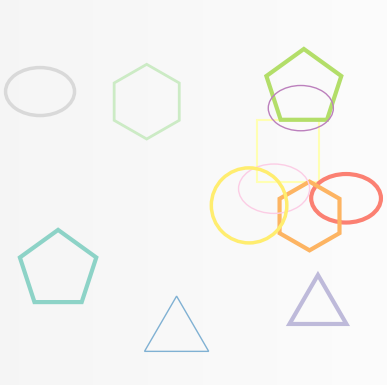[{"shape": "pentagon", "thickness": 3, "radius": 0.52, "center": [0.15, 0.299]}, {"shape": "square", "thickness": 1.5, "radius": 0.4, "center": [0.744, 0.608]}, {"shape": "triangle", "thickness": 3, "radius": 0.42, "center": [0.821, 0.201]}, {"shape": "oval", "thickness": 3, "radius": 0.45, "center": [0.893, 0.485]}, {"shape": "triangle", "thickness": 1, "radius": 0.48, "center": [0.456, 0.135]}, {"shape": "hexagon", "thickness": 3, "radius": 0.45, "center": [0.799, 0.439]}, {"shape": "pentagon", "thickness": 3, "radius": 0.51, "center": [0.784, 0.771]}, {"shape": "oval", "thickness": 1, "radius": 0.46, "center": [0.707, 0.51]}, {"shape": "oval", "thickness": 2.5, "radius": 0.44, "center": [0.103, 0.762]}, {"shape": "oval", "thickness": 1, "radius": 0.42, "center": [0.776, 0.719]}, {"shape": "hexagon", "thickness": 2, "radius": 0.48, "center": [0.379, 0.736]}, {"shape": "circle", "thickness": 2.5, "radius": 0.49, "center": [0.643, 0.466]}]